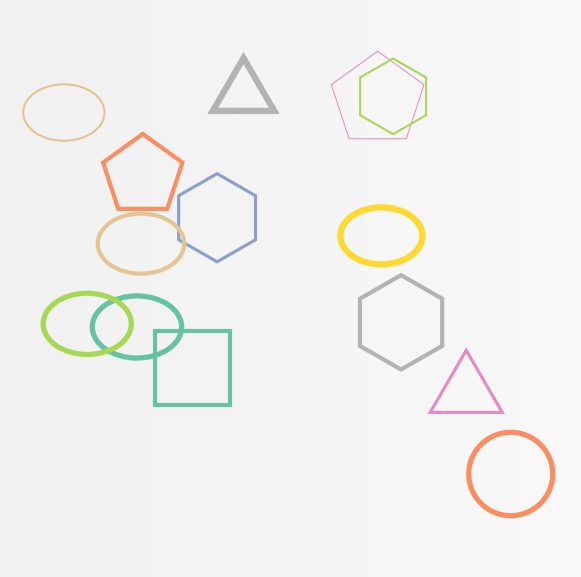[{"shape": "square", "thickness": 2, "radius": 0.32, "center": [0.331, 0.362]}, {"shape": "oval", "thickness": 2.5, "radius": 0.38, "center": [0.236, 0.433]}, {"shape": "pentagon", "thickness": 2, "radius": 0.36, "center": [0.246, 0.695]}, {"shape": "circle", "thickness": 2.5, "radius": 0.36, "center": [0.879, 0.178]}, {"shape": "hexagon", "thickness": 1.5, "radius": 0.38, "center": [0.373, 0.622]}, {"shape": "pentagon", "thickness": 0.5, "radius": 0.42, "center": [0.65, 0.827]}, {"shape": "triangle", "thickness": 1.5, "radius": 0.36, "center": [0.802, 0.321]}, {"shape": "oval", "thickness": 2.5, "radius": 0.38, "center": [0.15, 0.438]}, {"shape": "hexagon", "thickness": 1, "radius": 0.33, "center": [0.676, 0.832]}, {"shape": "oval", "thickness": 3, "radius": 0.35, "center": [0.656, 0.591]}, {"shape": "oval", "thickness": 1, "radius": 0.35, "center": [0.11, 0.804]}, {"shape": "oval", "thickness": 2, "radius": 0.37, "center": [0.243, 0.577]}, {"shape": "hexagon", "thickness": 2, "radius": 0.41, "center": [0.69, 0.441]}, {"shape": "triangle", "thickness": 3, "radius": 0.31, "center": [0.419, 0.838]}]